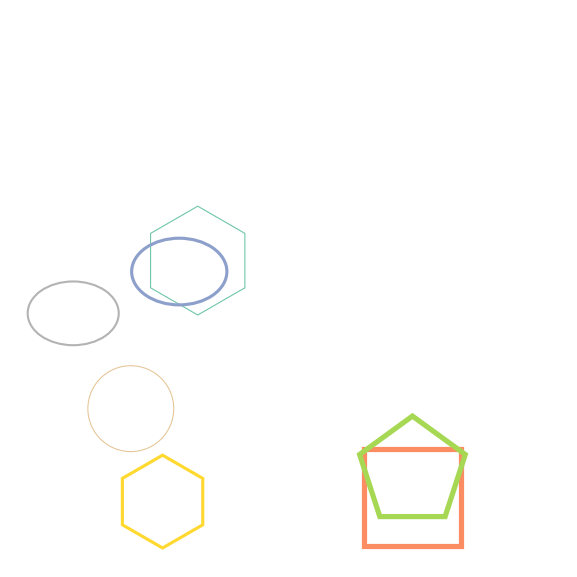[{"shape": "hexagon", "thickness": 0.5, "radius": 0.47, "center": [0.342, 0.548]}, {"shape": "square", "thickness": 2.5, "radius": 0.42, "center": [0.714, 0.138]}, {"shape": "oval", "thickness": 1.5, "radius": 0.41, "center": [0.31, 0.529]}, {"shape": "pentagon", "thickness": 2.5, "radius": 0.48, "center": [0.714, 0.182]}, {"shape": "hexagon", "thickness": 1.5, "radius": 0.4, "center": [0.282, 0.131]}, {"shape": "circle", "thickness": 0.5, "radius": 0.37, "center": [0.226, 0.291]}, {"shape": "oval", "thickness": 1, "radius": 0.39, "center": [0.127, 0.457]}]